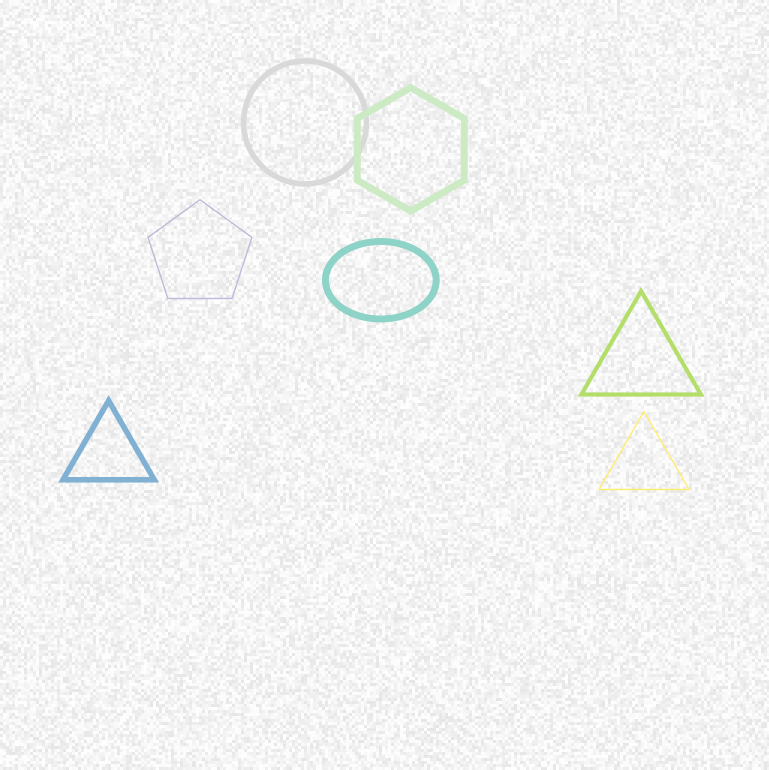[{"shape": "oval", "thickness": 2.5, "radius": 0.36, "center": [0.495, 0.636]}, {"shape": "pentagon", "thickness": 0.5, "radius": 0.35, "center": [0.26, 0.67]}, {"shape": "triangle", "thickness": 2, "radius": 0.34, "center": [0.141, 0.411]}, {"shape": "triangle", "thickness": 1.5, "radius": 0.45, "center": [0.833, 0.532]}, {"shape": "circle", "thickness": 2, "radius": 0.4, "center": [0.396, 0.841]}, {"shape": "hexagon", "thickness": 2.5, "radius": 0.4, "center": [0.533, 0.806]}, {"shape": "triangle", "thickness": 0.5, "radius": 0.34, "center": [0.836, 0.398]}]